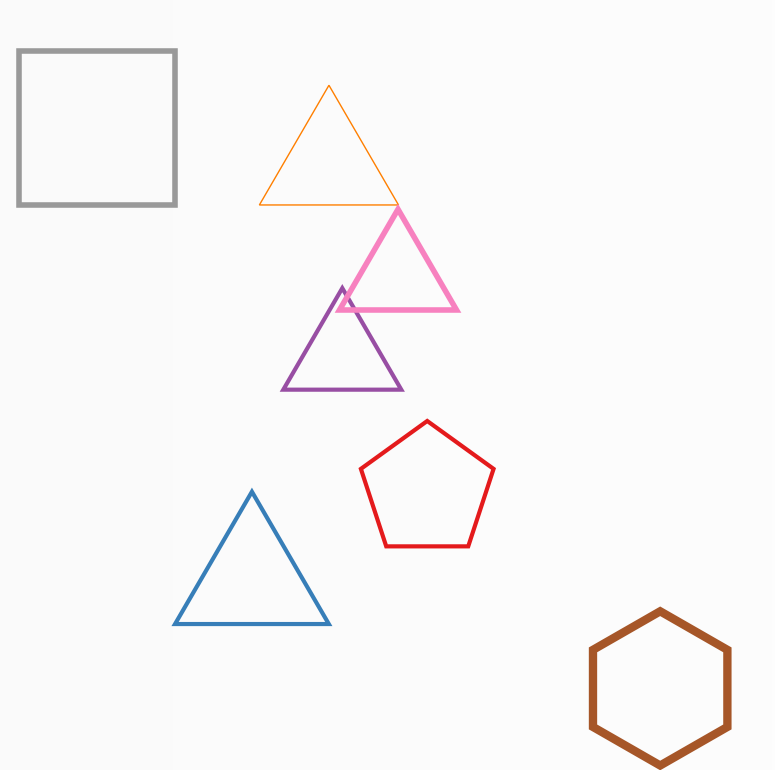[{"shape": "pentagon", "thickness": 1.5, "radius": 0.45, "center": [0.551, 0.363]}, {"shape": "triangle", "thickness": 1.5, "radius": 0.57, "center": [0.325, 0.247]}, {"shape": "triangle", "thickness": 1.5, "radius": 0.44, "center": [0.442, 0.538]}, {"shape": "triangle", "thickness": 0.5, "radius": 0.52, "center": [0.424, 0.786]}, {"shape": "hexagon", "thickness": 3, "radius": 0.5, "center": [0.852, 0.106]}, {"shape": "triangle", "thickness": 2, "radius": 0.44, "center": [0.514, 0.641]}, {"shape": "square", "thickness": 2, "radius": 0.5, "center": [0.125, 0.834]}]